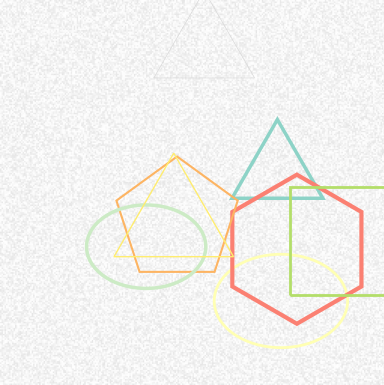[{"shape": "triangle", "thickness": 2.5, "radius": 0.68, "center": [0.72, 0.553]}, {"shape": "oval", "thickness": 2, "radius": 0.87, "center": [0.73, 0.218]}, {"shape": "hexagon", "thickness": 3, "radius": 0.97, "center": [0.771, 0.353]}, {"shape": "pentagon", "thickness": 1.5, "radius": 0.83, "center": [0.46, 0.428]}, {"shape": "square", "thickness": 2, "radius": 0.71, "center": [0.894, 0.374]}, {"shape": "triangle", "thickness": 0.5, "radius": 0.76, "center": [0.53, 0.873]}, {"shape": "oval", "thickness": 2.5, "radius": 0.77, "center": [0.38, 0.359]}, {"shape": "triangle", "thickness": 1, "radius": 0.9, "center": [0.451, 0.423]}]